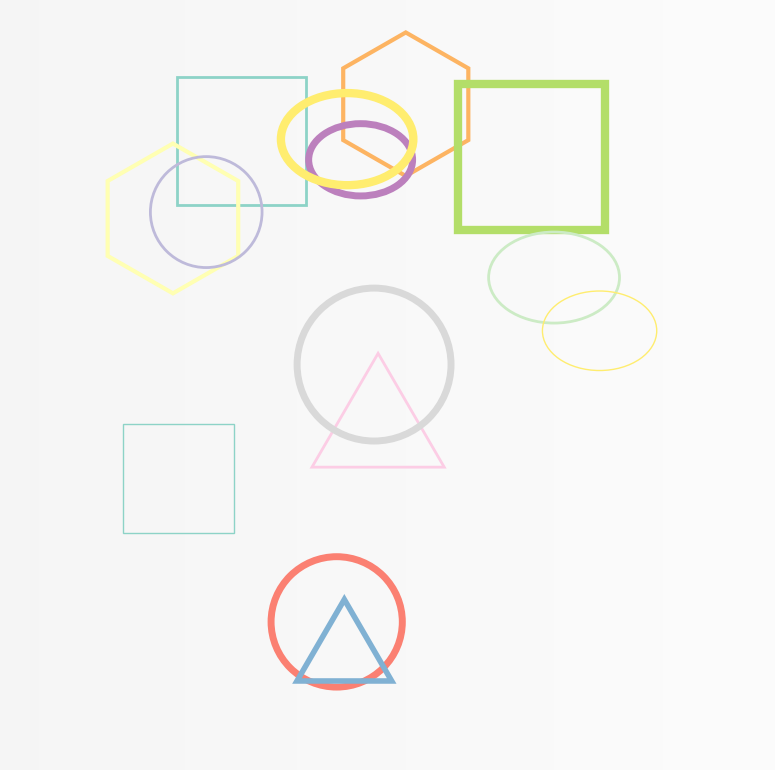[{"shape": "square", "thickness": 0.5, "radius": 0.36, "center": [0.23, 0.378]}, {"shape": "square", "thickness": 1, "radius": 0.42, "center": [0.312, 0.817]}, {"shape": "hexagon", "thickness": 1.5, "radius": 0.49, "center": [0.223, 0.716]}, {"shape": "circle", "thickness": 1, "radius": 0.36, "center": [0.266, 0.725]}, {"shape": "circle", "thickness": 2.5, "radius": 0.42, "center": [0.434, 0.192]}, {"shape": "triangle", "thickness": 2, "radius": 0.35, "center": [0.444, 0.151]}, {"shape": "hexagon", "thickness": 1.5, "radius": 0.47, "center": [0.524, 0.865]}, {"shape": "square", "thickness": 3, "radius": 0.48, "center": [0.686, 0.796]}, {"shape": "triangle", "thickness": 1, "radius": 0.49, "center": [0.488, 0.443]}, {"shape": "circle", "thickness": 2.5, "radius": 0.5, "center": [0.483, 0.527]}, {"shape": "oval", "thickness": 2.5, "radius": 0.34, "center": [0.465, 0.792]}, {"shape": "oval", "thickness": 1, "radius": 0.42, "center": [0.715, 0.64]}, {"shape": "oval", "thickness": 3, "radius": 0.43, "center": [0.448, 0.819]}, {"shape": "oval", "thickness": 0.5, "radius": 0.37, "center": [0.774, 0.57]}]